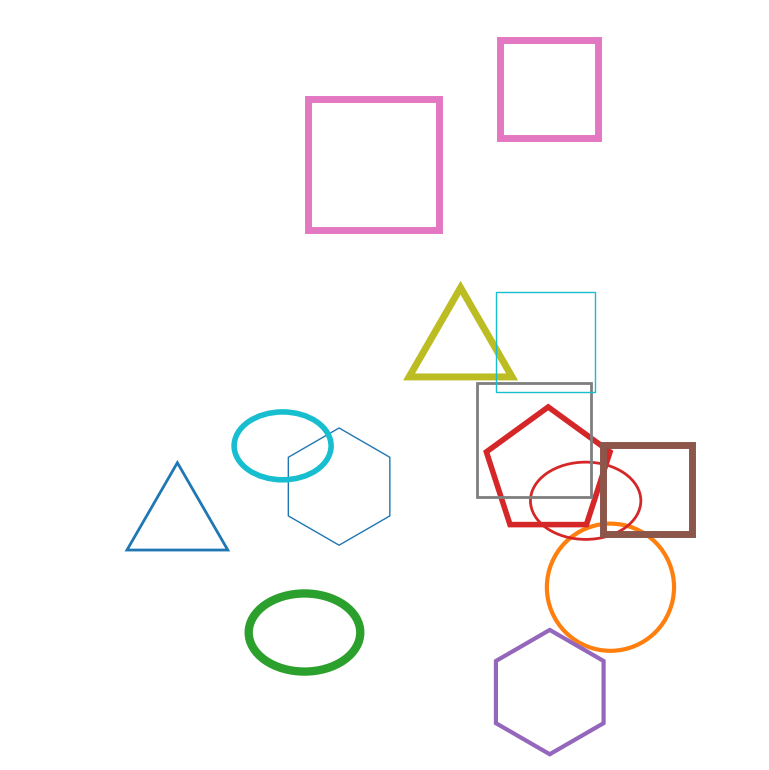[{"shape": "triangle", "thickness": 1, "radius": 0.38, "center": [0.23, 0.323]}, {"shape": "hexagon", "thickness": 0.5, "radius": 0.38, "center": [0.44, 0.368]}, {"shape": "circle", "thickness": 1.5, "radius": 0.41, "center": [0.793, 0.237]}, {"shape": "oval", "thickness": 3, "radius": 0.36, "center": [0.395, 0.179]}, {"shape": "oval", "thickness": 1, "radius": 0.36, "center": [0.761, 0.35]}, {"shape": "pentagon", "thickness": 2, "radius": 0.42, "center": [0.712, 0.387]}, {"shape": "hexagon", "thickness": 1.5, "radius": 0.4, "center": [0.714, 0.101]}, {"shape": "square", "thickness": 2.5, "radius": 0.29, "center": [0.841, 0.365]}, {"shape": "square", "thickness": 2.5, "radius": 0.32, "center": [0.712, 0.884]}, {"shape": "square", "thickness": 2.5, "radius": 0.43, "center": [0.485, 0.787]}, {"shape": "square", "thickness": 1, "radius": 0.37, "center": [0.693, 0.428]}, {"shape": "triangle", "thickness": 2.5, "radius": 0.39, "center": [0.598, 0.549]}, {"shape": "square", "thickness": 0.5, "radius": 0.32, "center": [0.709, 0.556]}, {"shape": "oval", "thickness": 2, "radius": 0.31, "center": [0.367, 0.421]}]